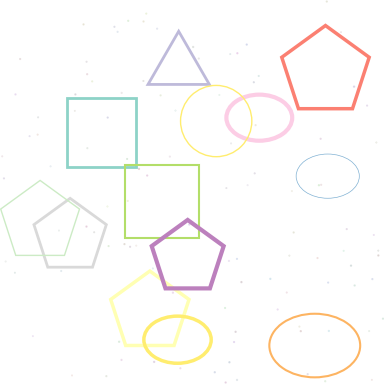[{"shape": "square", "thickness": 2, "radius": 0.45, "center": [0.263, 0.656]}, {"shape": "pentagon", "thickness": 2.5, "radius": 0.53, "center": [0.389, 0.189]}, {"shape": "triangle", "thickness": 2, "radius": 0.46, "center": [0.464, 0.827]}, {"shape": "pentagon", "thickness": 2.5, "radius": 0.6, "center": [0.845, 0.814]}, {"shape": "oval", "thickness": 0.5, "radius": 0.41, "center": [0.851, 0.542]}, {"shape": "oval", "thickness": 1.5, "radius": 0.59, "center": [0.818, 0.102]}, {"shape": "square", "thickness": 1.5, "radius": 0.48, "center": [0.421, 0.477]}, {"shape": "oval", "thickness": 3, "radius": 0.43, "center": [0.673, 0.694]}, {"shape": "pentagon", "thickness": 2, "radius": 0.49, "center": [0.182, 0.386]}, {"shape": "pentagon", "thickness": 3, "radius": 0.49, "center": [0.488, 0.33]}, {"shape": "pentagon", "thickness": 1, "radius": 0.54, "center": [0.104, 0.424]}, {"shape": "circle", "thickness": 1, "radius": 0.46, "center": [0.562, 0.686]}, {"shape": "oval", "thickness": 2.5, "radius": 0.44, "center": [0.461, 0.118]}]